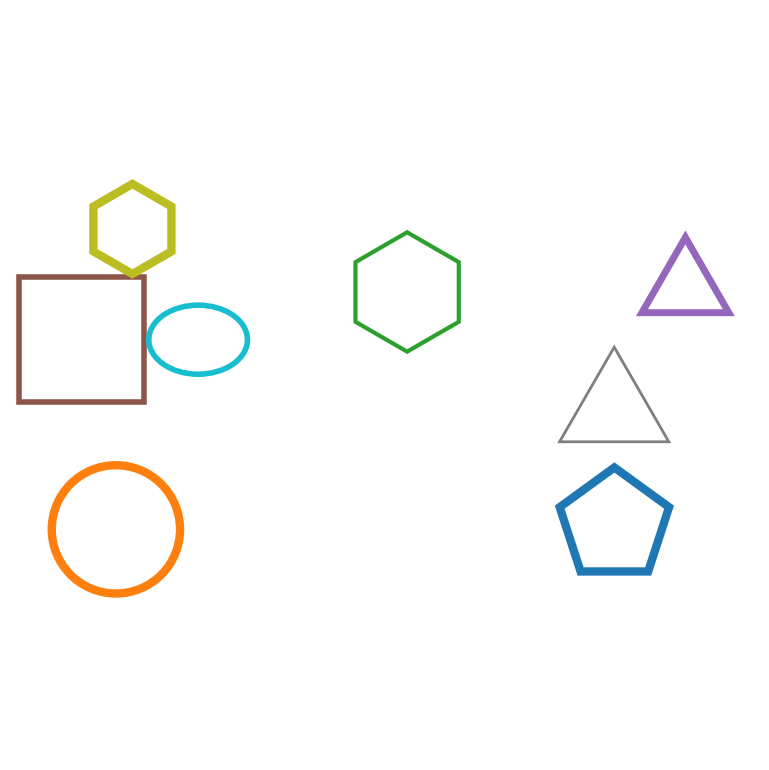[{"shape": "pentagon", "thickness": 3, "radius": 0.37, "center": [0.798, 0.318]}, {"shape": "circle", "thickness": 3, "radius": 0.42, "center": [0.151, 0.313]}, {"shape": "hexagon", "thickness": 1.5, "radius": 0.39, "center": [0.529, 0.621]}, {"shape": "triangle", "thickness": 2.5, "radius": 0.33, "center": [0.89, 0.626]}, {"shape": "square", "thickness": 2, "radius": 0.41, "center": [0.106, 0.559]}, {"shape": "triangle", "thickness": 1, "radius": 0.41, "center": [0.798, 0.467]}, {"shape": "hexagon", "thickness": 3, "radius": 0.29, "center": [0.172, 0.703]}, {"shape": "oval", "thickness": 2, "radius": 0.32, "center": [0.257, 0.559]}]